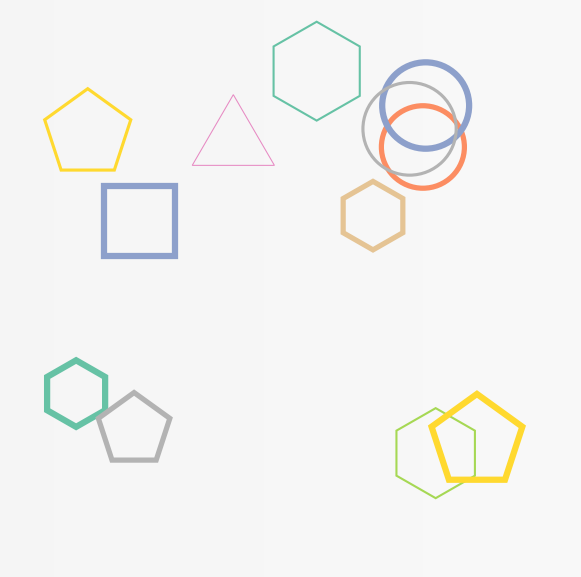[{"shape": "hexagon", "thickness": 3, "radius": 0.29, "center": [0.131, 0.318]}, {"shape": "hexagon", "thickness": 1, "radius": 0.43, "center": [0.545, 0.876]}, {"shape": "circle", "thickness": 2.5, "radius": 0.36, "center": [0.728, 0.745]}, {"shape": "circle", "thickness": 3, "radius": 0.37, "center": [0.732, 0.816]}, {"shape": "square", "thickness": 3, "radius": 0.31, "center": [0.241, 0.616]}, {"shape": "triangle", "thickness": 0.5, "radius": 0.41, "center": [0.401, 0.754]}, {"shape": "hexagon", "thickness": 1, "radius": 0.39, "center": [0.75, 0.214]}, {"shape": "pentagon", "thickness": 1.5, "radius": 0.39, "center": [0.151, 0.768]}, {"shape": "pentagon", "thickness": 3, "radius": 0.41, "center": [0.821, 0.235]}, {"shape": "hexagon", "thickness": 2.5, "radius": 0.3, "center": [0.642, 0.626]}, {"shape": "pentagon", "thickness": 2.5, "radius": 0.32, "center": [0.231, 0.255]}, {"shape": "circle", "thickness": 1.5, "radius": 0.4, "center": [0.705, 0.776]}]